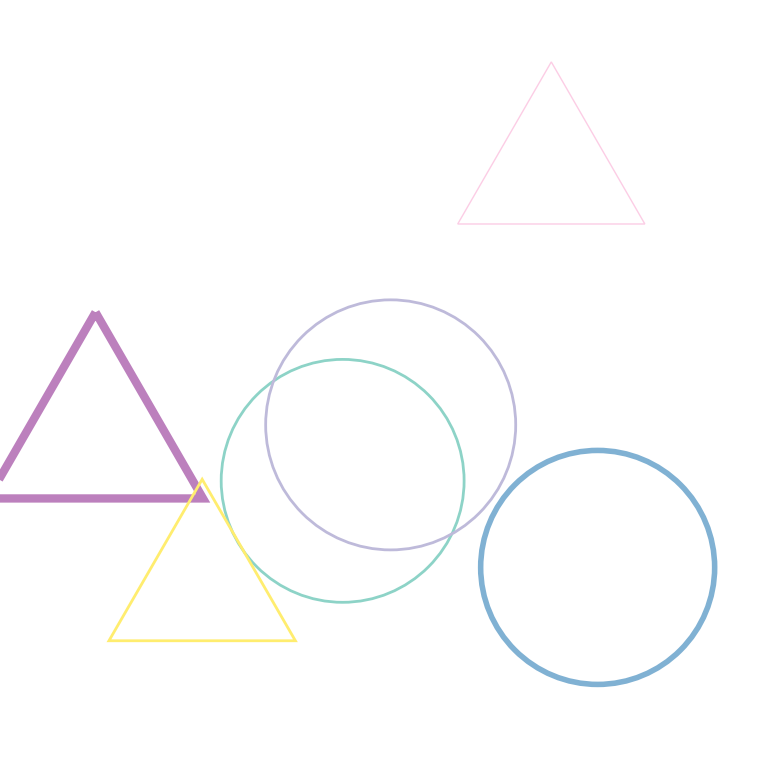[{"shape": "circle", "thickness": 1, "radius": 0.79, "center": [0.445, 0.376]}, {"shape": "circle", "thickness": 1, "radius": 0.81, "center": [0.507, 0.448]}, {"shape": "circle", "thickness": 2, "radius": 0.76, "center": [0.776, 0.263]}, {"shape": "triangle", "thickness": 0.5, "radius": 0.7, "center": [0.716, 0.779]}, {"shape": "triangle", "thickness": 3, "radius": 0.81, "center": [0.124, 0.433]}, {"shape": "triangle", "thickness": 1, "radius": 0.7, "center": [0.263, 0.238]}]